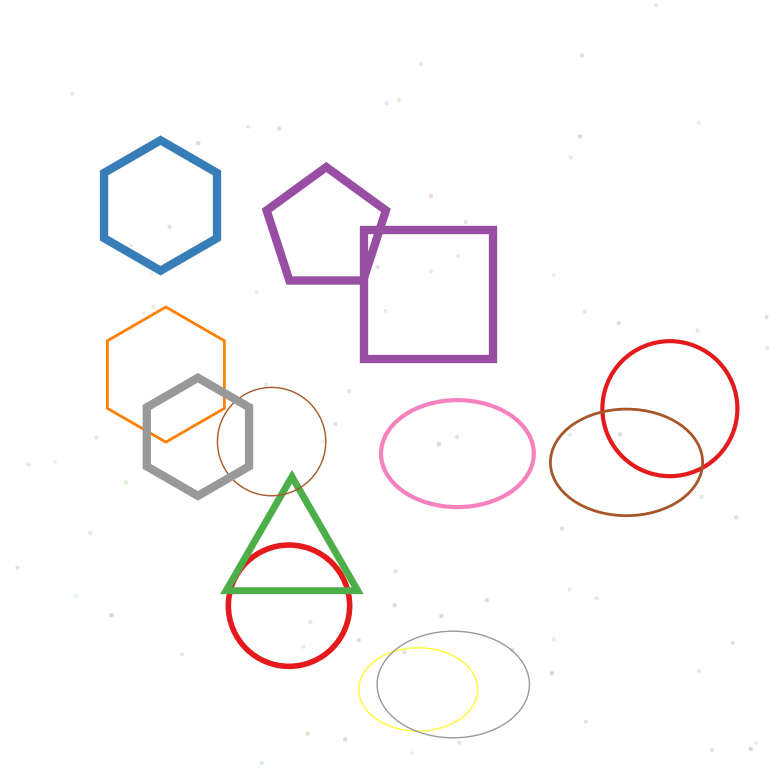[{"shape": "circle", "thickness": 1.5, "radius": 0.44, "center": [0.87, 0.469]}, {"shape": "circle", "thickness": 2, "radius": 0.39, "center": [0.375, 0.213]}, {"shape": "hexagon", "thickness": 3, "radius": 0.42, "center": [0.208, 0.733]}, {"shape": "triangle", "thickness": 2.5, "radius": 0.49, "center": [0.379, 0.282]}, {"shape": "pentagon", "thickness": 3, "radius": 0.41, "center": [0.424, 0.702]}, {"shape": "square", "thickness": 3, "radius": 0.42, "center": [0.557, 0.618]}, {"shape": "hexagon", "thickness": 1, "radius": 0.44, "center": [0.215, 0.514]}, {"shape": "oval", "thickness": 0.5, "radius": 0.39, "center": [0.543, 0.105]}, {"shape": "circle", "thickness": 0.5, "radius": 0.35, "center": [0.353, 0.427]}, {"shape": "oval", "thickness": 1, "radius": 0.49, "center": [0.814, 0.399]}, {"shape": "oval", "thickness": 1.5, "radius": 0.5, "center": [0.594, 0.411]}, {"shape": "oval", "thickness": 0.5, "radius": 0.49, "center": [0.589, 0.111]}, {"shape": "hexagon", "thickness": 3, "radius": 0.38, "center": [0.257, 0.433]}]